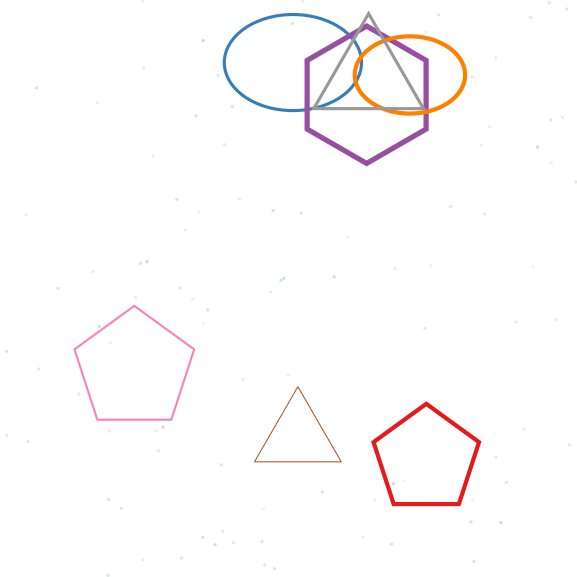[{"shape": "pentagon", "thickness": 2, "radius": 0.48, "center": [0.738, 0.204]}, {"shape": "oval", "thickness": 1.5, "radius": 0.59, "center": [0.507, 0.891]}, {"shape": "hexagon", "thickness": 2.5, "radius": 0.59, "center": [0.635, 0.835]}, {"shape": "oval", "thickness": 2, "radius": 0.48, "center": [0.71, 0.869]}, {"shape": "triangle", "thickness": 0.5, "radius": 0.43, "center": [0.516, 0.243]}, {"shape": "pentagon", "thickness": 1, "radius": 0.54, "center": [0.233, 0.361]}, {"shape": "triangle", "thickness": 1.5, "radius": 0.55, "center": [0.638, 0.866]}]